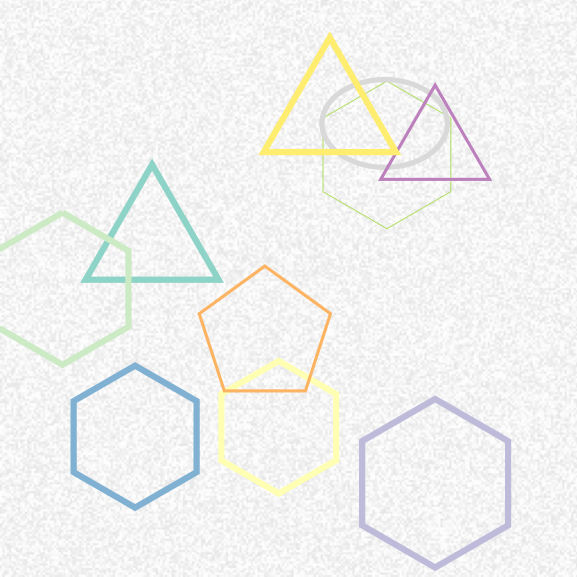[{"shape": "triangle", "thickness": 3, "radius": 0.66, "center": [0.263, 0.581]}, {"shape": "hexagon", "thickness": 3, "radius": 0.57, "center": [0.483, 0.259]}, {"shape": "hexagon", "thickness": 3, "radius": 0.73, "center": [0.753, 0.162]}, {"shape": "hexagon", "thickness": 3, "radius": 0.61, "center": [0.234, 0.243]}, {"shape": "pentagon", "thickness": 1.5, "radius": 0.6, "center": [0.459, 0.419]}, {"shape": "hexagon", "thickness": 0.5, "radius": 0.64, "center": [0.67, 0.731]}, {"shape": "oval", "thickness": 2.5, "radius": 0.54, "center": [0.666, 0.785]}, {"shape": "triangle", "thickness": 1.5, "radius": 0.54, "center": [0.753, 0.743]}, {"shape": "hexagon", "thickness": 3, "radius": 0.66, "center": [0.108, 0.499]}, {"shape": "triangle", "thickness": 3, "radius": 0.66, "center": [0.571, 0.802]}]